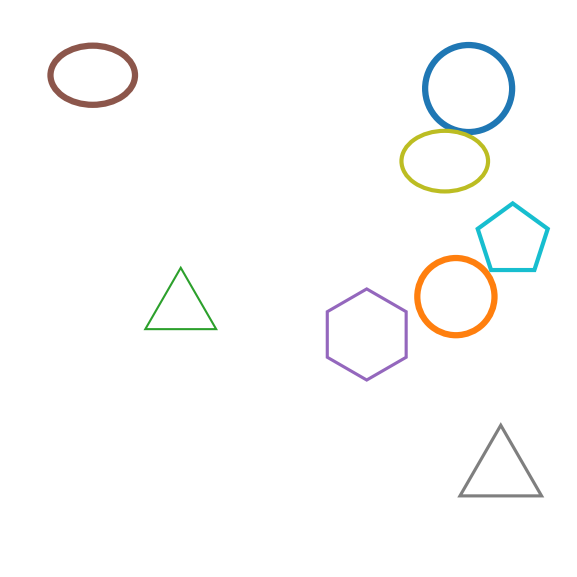[{"shape": "circle", "thickness": 3, "radius": 0.38, "center": [0.811, 0.846]}, {"shape": "circle", "thickness": 3, "radius": 0.33, "center": [0.789, 0.485]}, {"shape": "triangle", "thickness": 1, "radius": 0.35, "center": [0.313, 0.465]}, {"shape": "hexagon", "thickness": 1.5, "radius": 0.39, "center": [0.635, 0.42]}, {"shape": "oval", "thickness": 3, "radius": 0.37, "center": [0.161, 0.869]}, {"shape": "triangle", "thickness": 1.5, "radius": 0.41, "center": [0.867, 0.181]}, {"shape": "oval", "thickness": 2, "radius": 0.37, "center": [0.77, 0.72]}, {"shape": "pentagon", "thickness": 2, "radius": 0.32, "center": [0.888, 0.583]}]